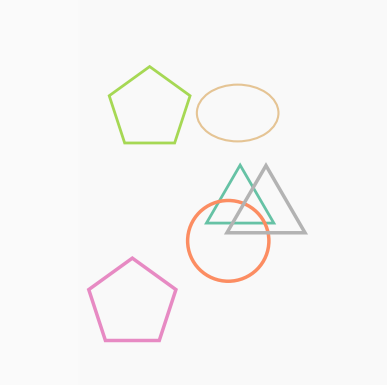[{"shape": "triangle", "thickness": 2, "radius": 0.5, "center": [0.62, 0.471]}, {"shape": "circle", "thickness": 2.5, "radius": 0.52, "center": [0.589, 0.374]}, {"shape": "pentagon", "thickness": 2.5, "radius": 0.59, "center": [0.342, 0.211]}, {"shape": "pentagon", "thickness": 2, "radius": 0.55, "center": [0.386, 0.717]}, {"shape": "oval", "thickness": 1.5, "radius": 0.53, "center": [0.613, 0.706]}, {"shape": "triangle", "thickness": 2.5, "radius": 0.58, "center": [0.686, 0.454]}]